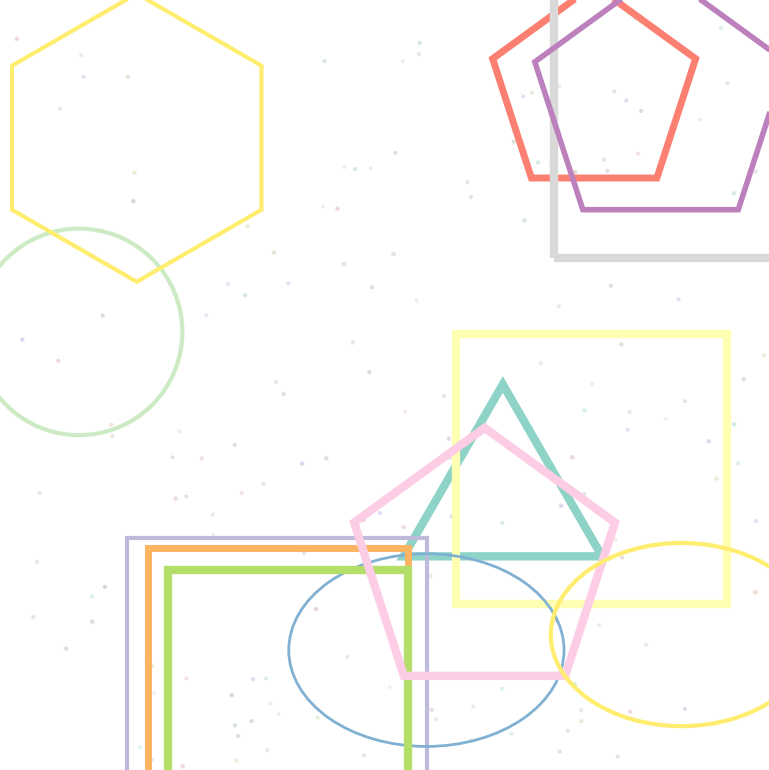[{"shape": "triangle", "thickness": 3, "radius": 0.74, "center": [0.653, 0.352]}, {"shape": "square", "thickness": 3, "radius": 0.88, "center": [0.768, 0.391]}, {"shape": "square", "thickness": 1.5, "radius": 0.97, "center": [0.36, 0.106]}, {"shape": "pentagon", "thickness": 2.5, "radius": 0.69, "center": [0.772, 0.881]}, {"shape": "oval", "thickness": 1, "radius": 0.89, "center": [0.554, 0.156]}, {"shape": "square", "thickness": 2.5, "radius": 0.84, "center": [0.362, 0.12]}, {"shape": "square", "thickness": 3, "radius": 0.78, "center": [0.374, 0.104]}, {"shape": "pentagon", "thickness": 3, "radius": 0.89, "center": [0.629, 0.266]}, {"shape": "square", "thickness": 3, "radius": 0.85, "center": [0.89, 0.836]}, {"shape": "pentagon", "thickness": 2, "radius": 0.86, "center": [0.858, 0.867]}, {"shape": "circle", "thickness": 1.5, "radius": 0.67, "center": [0.103, 0.569]}, {"shape": "hexagon", "thickness": 1.5, "radius": 0.94, "center": [0.178, 0.821]}, {"shape": "oval", "thickness": 1.5, "radius": 0.85, "center": [0.885, 0.176]}]